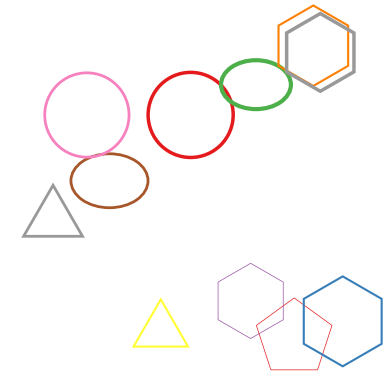[{"shape": "pentagon", "thickness": 0.5, "radius": 0.52, "center": [0.764, 0.123]}, {"shape": "circle", "thickness": 2.5, "radius": 0.55, "center": [0.495, 0.702]}, {"shape": "hexagon", "thickness": 1.5, "radius": 0.58, "center": [0.89, 0.165]}, {"shape": "oval", "thickness": 3, "radius": 0.45, "center": [0.665, 0.78]}, {"shape": "hexagon", "thickness": 0.5, "radius": 0.49, "center": [0.651, 0.218]}, {"shape": "hexagon", "thickness": 1.5, "radius": 0.52, "center": [0.814, 0.881]}, {"shape": "triangle", "thickness": 1.5, "radius": 0.41, "center": [0.418, 0.141]}, {"shape": "oval", "thickness": 2, "radius": 0.5, "center": [0.284, 0.531]}, {"shape": "circle", "thickness": 2, "radius": 0.55, "center": [0.226, 0.701]}, {"shape": "triangle", "thickness": 2, "radius": 0.44, "center": [0.138, 0.43]}, {"shape": "hexagon", "thickness": 2.5, "radius": 0.5, "center": [0.832, 0.864]}]